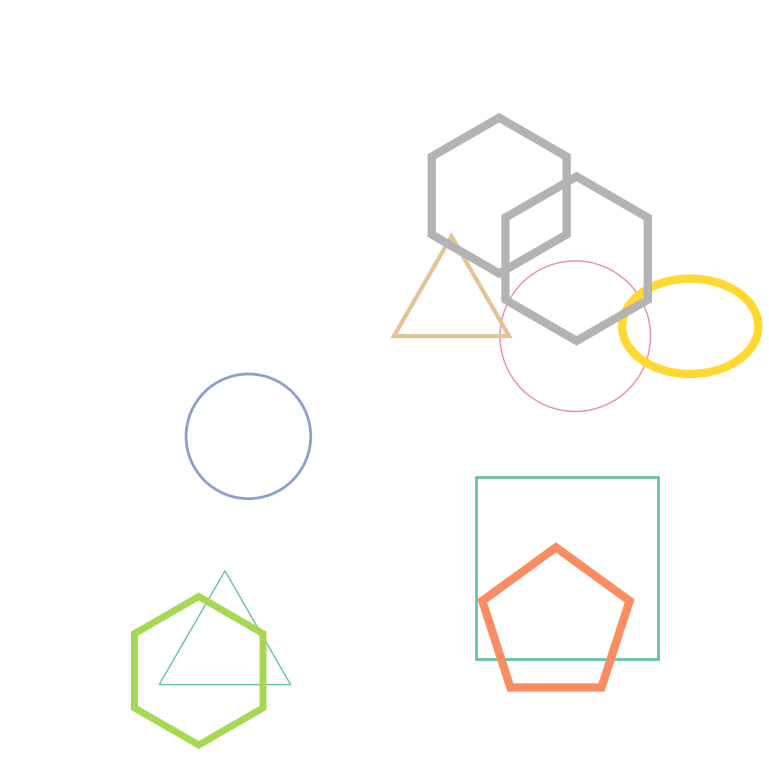[{"shape": "square", "thickness": 1, "radius": 0.59, "center": [0.737, 0.262]}, {"shape": "triangle", "thickness": 0.5, "radius": 0.49, "center": [0.292, 0.16]}, {"shape": "pentagon", "thickness": 3, "radius": 0.5, "center": [0.722, 0.189]}, {"shape": "circle", "thickness": 1, "radius": 0.4, "center": [0.323, 0.433]}, {"shape": "circle", "thickness": 0.5, "radius": 0.49, "center": [0.747, 0.563]}, {"shape": "hexagon", "thickness": 2.5, "radius": 0.48, "center": [0.258, 0.129]}, {"shape": "oval", "thickness": 3, "radius": 0.44, "center": [0.896, 0.576]}, {"shape": "triangle", "thickness": 1.5, "radius": 0.43, "center": [0.586, 0.607]}, {"shape": "hexagon", "thickness": 3, "radius": 0.51, "center": [0.648, 0.746]}, {"shape": "hexagon", "thickness": 3, "radius": 0.53, "center": [0.749, 0.664]}]